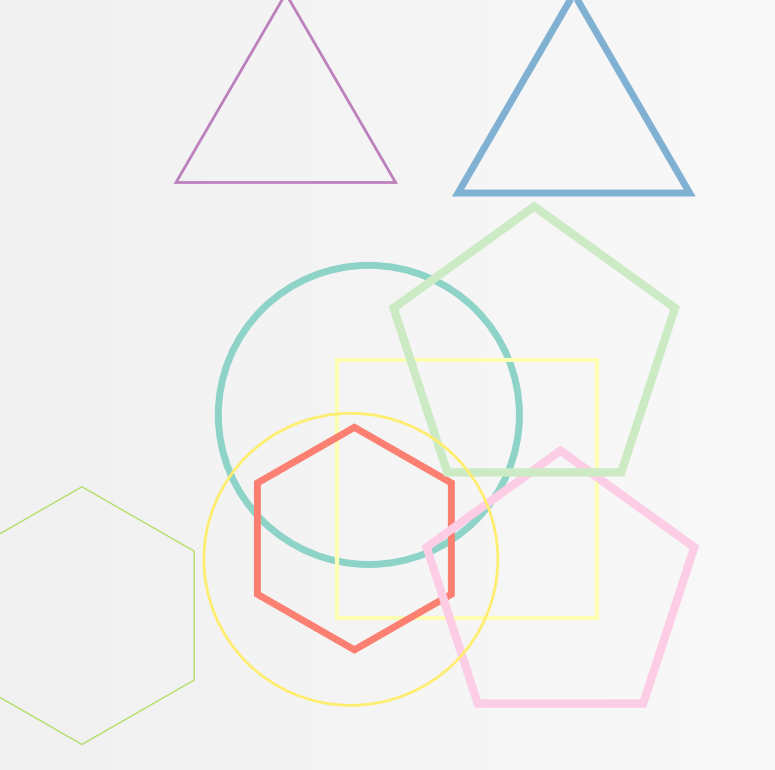[{"shape": "circle", "thickness": 2.5, "radius": 0.97, "center": [0.476, 0.461]}, {"shape": "square", "thickness": 1.5, "radius": 0.84, "center": [0.603, 0.365]}, {"shape": "hexagon", "thickness": 2.5, "radius": 0.72, "center": [0.457, 0.301]}, {"shape": "triangle", "thickness": 2.5, "radius": 0.86, "center": [0.74, 0.836]}, {"shape": "hexagon", "thickness": 0.5, "radius": 0.84, "center": [0.106, 0.201]}, {"shape": "pentagon", "thickness": 3, "radius": 0.91, "center": [0.723, 0.233]}, {"shape": "triangle", "thickness": 1, "radius": 0.82, "center": [0.369, 0.845]}, {"shape": "pentagon", "thickness": 3, "radius": 0.95, "center": [0.689, 0.541]}, {"shape": "circle", "thickness": 1, "radius": 0.95, "center": [0.453, 0.274]}]